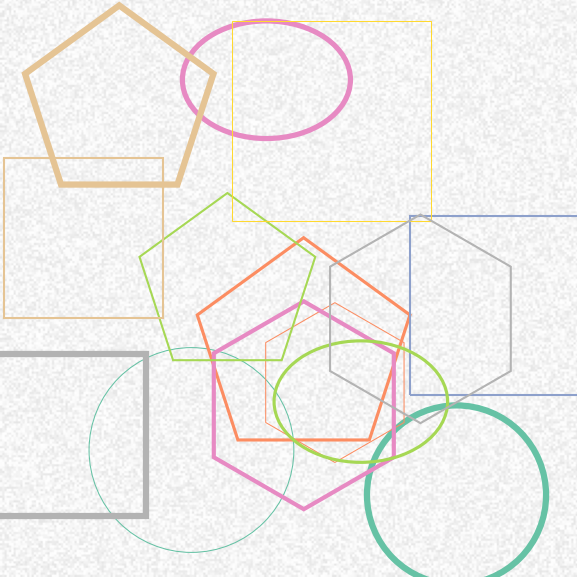[{"shape": "circle", "thickness": 0.5, "radius": 0.89, "center": [0.332, 0.22]}, {"shape": "circle", "thickness": 3, "radius": 0.78, "center": [0.791, 0.142]}, {"shape": "pentagon", "thickness": 1.5, "radius": 0.97, "center": [0.526, 0.394]}, {"shape": "hexagon", "thickness": 0.5, "radius": 0.69, "center": [0.58, 0.337]}, {"shape": "square", "thickness": 1, "radius": 0.78, "center": [0.865, 0.471]}, {"shape": "hexagon", "thickness": 2, "radius": 0.9, "center": [0.526, 0.297]}, {"shape": "oval", "thickness": 2.5, "radius": 0.73, "center": [0.461, 0.861]}, {"shape": "pentagon", "thickness": 1, "radius": 0.8, "center": [0.394, 0.505]}, {"shape": "oval", "thickness": 1.5, "radius": 0.75, "center": [0.625, 0.304]}, {"shape": "square", "thickness": 0.5, "radius": 0.86, "center": [0.574, 0.789]}, {"shape": "pentagon", "thickness": 3, "radius": 0.86, "center": [0.206, 0.818]}, {"shape": "square", "thickness": 1, "radius": 0.69, "center": [0.145, 0.587]}, {"shape": "hexagon", "thickness": 1, "radius": 0.9, "center": [0.728, 0.447]}, {"shape": "square", "thickness": 3, "radius": 0.7, "center": [0.113, 0.246]}]